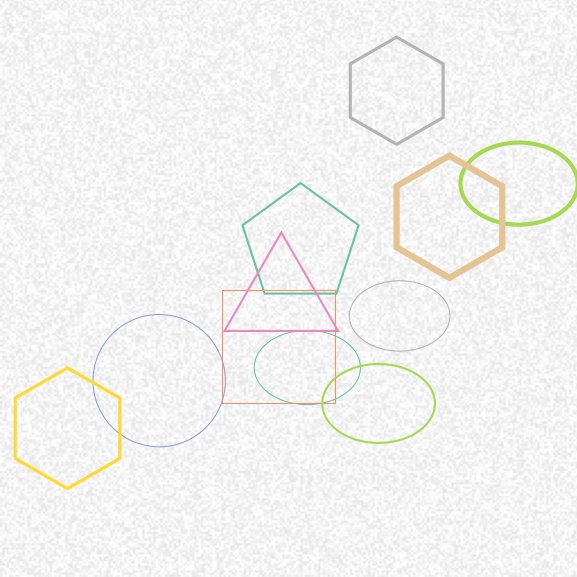[{"shape": "oval", "thickness": 0.5, "radius": 0.46, "center": [0.532, 0.363]}, {"shape": "pentagon", "thickness": 1, "radius": 0.53, "center": [0.52, 0.576]}, {"shape": "square", "thickness": 0.5, "radius": 0.49, "center": [0.482, 0.399]}, {"shape": "circle", "thickness": 0.5, "radius": 0.57, "center": [0.276, 0.34]}, {"shape": "triangle", "thickness": 1, "radius": 0.57, "center": [0.487, 0.483]}, {"shape": "oval", "thickness": 1, "radius": 0.49, "center": [0.656, 0.301]}, {"shape": "oval", "thickness": 2, "radius": 0.51, "center": [0.899, 0.681]}, {"shape": "hexagon", "thickness": 1.5, "radius": 0.52, "center": [0.117, 0.258]}, {"shape": "hexagon", "thickness": 3, "radius": 0.53, "center": [0.778, 0.624]}, {"shape": "hexagon", "thickness": 1.5, "radius": 0.46, "center": [0.687, 0.842]}, {"shape": "oval", "thickness": 0.5, "radius": 0.44, "center": [0.692, 0.452]}]